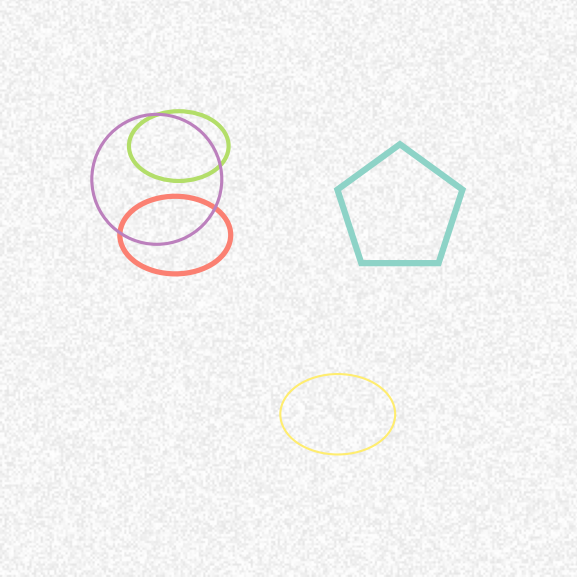[{"shape": "pentagon", "thickness": 3, "radius": 0.57, "center": [0.693, 0.636]}, {"shape": "oval", "thickness": 2.5, "radius": 0.48, "center": [0.304, 0.592]}, {"shape": "oval", "thickness": 2, "radius": 0.43, "center": [0.31, 0.746]}, {"shape": "circle", "thickness": 1.5, "radius": 0.56, "center": [0.272, 0.689]}, {"shape": "oval", "thickness": 1, "radius": 0.5, "center": [0.585, 0.282]}]